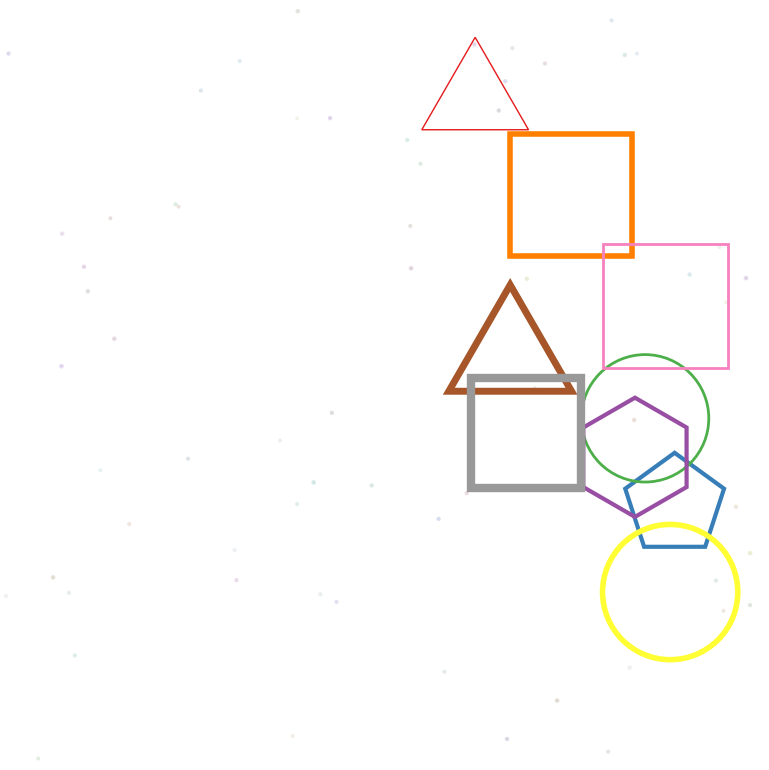[{"shape": "triangle", "thickness": 0.5, "radius": 0.4, "center": [0.617, 0.872]}, {"shape": "pentagon", "thickness": 1.5, "radius": 0.34, "center": [0.876, 0.344]}, {"shape": "circle", "thickness": 1, "radius": 0.41, "center": [0.838, 0.457]}, {"shape": "hexagon", "thickness": 1.5, "radius": 0.39, "center": [0.825, 0.406]}, {"shape": "square", "thickness": 2, "radius": 0.4, "center": [0.741, 0.747]}, {"shape": "circle", "thickness": 2, "radius": 0.44, "center": [0.87, 0.231]}, {"shape": "triangle", "thickness": 2.5, "radius": 0.46, "center": [0.663, 0.538]}, {"shape": "square", "thickness": 1, "radius": 0.41, "center": [0.864, 0.603]}, {"shape": "square", "thickness": 3, "radius": 0.36, "center": [0.684, 0.438]}]